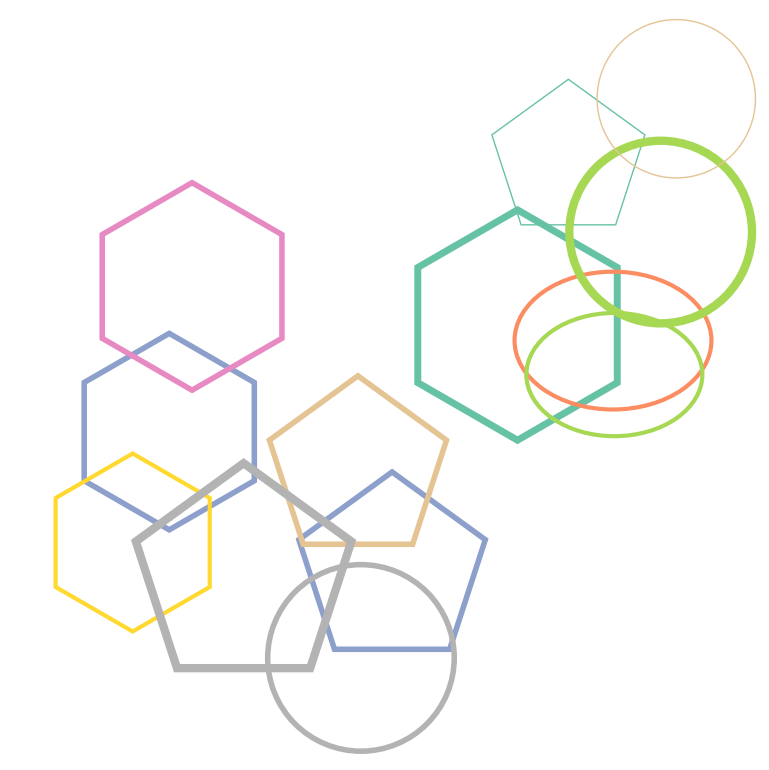[{"shape": "pentagon", "thickness": 0.5, "radius": 0.52, "center": [0.738, 0.793]}, {"shape": "hexagon", "thickness": 2.5, "radius": 0.75, "center": [0.672, 0.578]}, {"shape": "oval", "thickness": 1.5, "radius": 0.64, "center": [0.796, 0.558]}, {"shape": "hexagon", "thickness": 2, "radius": 0.64, "center": [0.22, 0.439]}, {"shape": "pentagon", "thickness": 2, "radius": 0.64, "center": [0.509, 0.26]}, {"shape": "hexagon", "thickness": 2, "radius": 0.67, "center": [0.249, 0.628]}, {"shape": "oval", "thickness": 1.5, "radius": 0.57, "center": [0.798, 0.514]}, {"shape": "circle", "thickness": 3, "radius": 0.59, "center": [0.858, 0.699]}, {"shape": "hexagon", "thickness": 1.5, "radius": 0.58, "center": [0.172, 0.295]}, {"shape": "pentagon", "thickness": 2, "radius": 0.6, "center": [0.465, 0.391]}, {"shape": "circle", "thickness": 0.5, "radius": 0.51, "center": [0.878, 0.872]}, {"shape": "pentagon", "thickness": 3, "radius": 0.74, "center": [0.316, 0.251]}, {"shape": "circle", "thickness": 2, "radius": 0.61, "center": [0.469, 0.146]}]